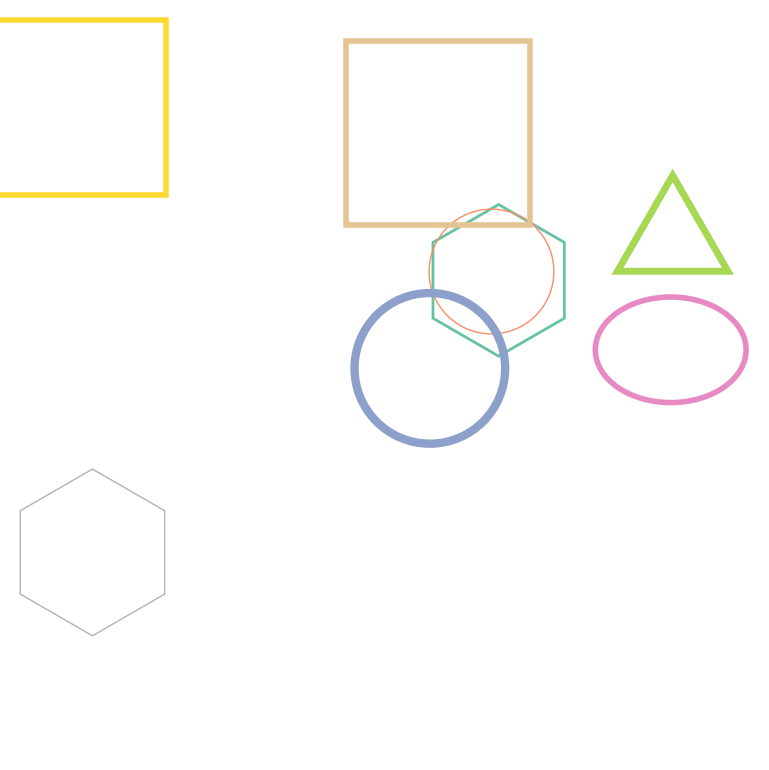[{"shape": "hexagon", "thickness": 1, "radius": 0.49, "center": [0.648, 0.636]}, {"shape": "circle", "thickness": 0.5, "radius": 0.41, "center": [0.638, 0.647]}, {"shape": "circle", "thickness": 3, "radius": 0.49, "center": [0.558, 0.522]}, {"shape": "oval", "thickness": 2, "radius": 0.49, "center": [0.871, 0.546]}, {"shape": "triangle", "thickness": 2.5, "radius": 0.41, "center": [0.874, 0.689]}, {"shape": "square", "thickness": 2, "radius": 0.57, "center": [0.101, 0.86]}, {"shape": "square", "thickness": 2, "radius": 0.6, "center": [0.569, 0.827]}, {"shape": "hexagon", "thickness": 0.5, "radius": 0.54, "center": [0.12, 0.283]}]